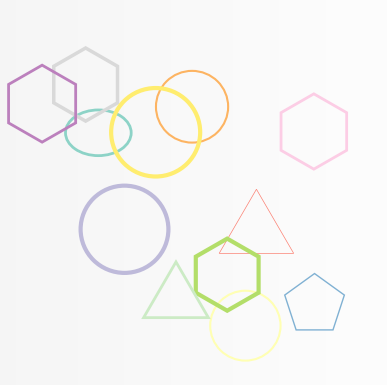[{"shape": "oval", "thickness": 2, "radius": 0.42, "center": [0.254, 0.655]}, {"shape": "circle", "thickness": 1.5, "radius": 0.45, "center": [0.633, 0.154]}, {"shape": "circle", "thickness": 3, "radius": 0.57, "center": [0.321, 0.404]}, {"shape": "triangle", "thickness": 0.5, "radius": 0.56, "center": [0.662, 0.397]}, {"shape": "pentagon", "thickness": 1, "radius": 0.4, "center": [0.812, 0.209]}, {"shape": "circle", "thickness": 1.5, "radius": 0.47, "center": [0.496, 0.723]}, {"shape": "hexagon", "thickness": 3, "radius": 0.47, "center": [0.586, 0.287]}, {"shape": "hexagon", "thickness": 2, "radius": 0.49, "center": [0.81, 0.658]}, {"shape": "hexagon", "thickness": 2.5, "radius": 0.47, "center": [0.221, 0.78]}, {"shape": "hexagon", "thickness": 2, "radius": 0.5, "center": [0.109, 0.731]}, {"shape": "triangle", "thickness": 2, "radius": 0.48, "center": [0.454, 0.223]}, {"shape": "circle", "thickness": 3, "radius": 0.57, "center": [0.402, 0.656]}]